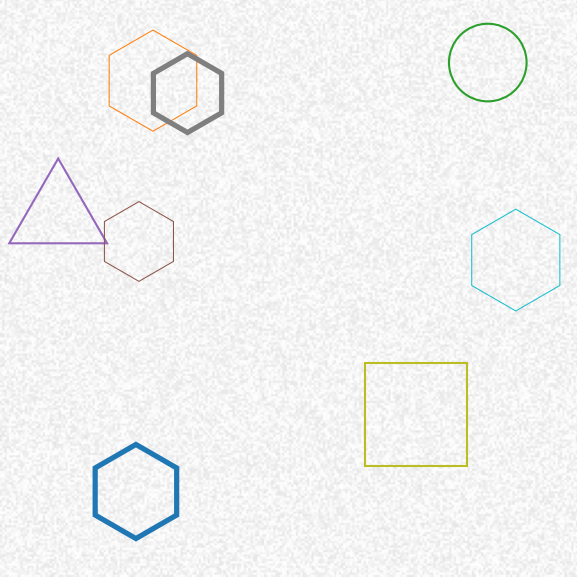[{"shape": "hexagon", "thickness": 2.5, "radius": 0.41, "center": [0.235, 0.148]}, {"shape": "hexagon", "thickness": 0.5, "radius": 0.44, "center": [0.265, 0.859]}, {"shape": "circle", "thickness": 1, "radius": 0.34, "center": [0.845, 0.891]}, {"shape": "triangle", "thickness": 1, "radius": 0.49, "center": [0.101, 0.627]}, {"shape": "hexagon", "thickness": 0.5, "radius": 0.35, "center": [0.241, 0.581]}, {"shape": "hexagon", "thickness": 2.5, "radius": 0.34, "center": [0.325, 0.838]}, {"shape": "square", "thickness": 1, "radius": 0.45, "center": [0.72, 0.282]}, {"shape": "hexagon", "thickness": 0.5, "radius": 0.44, "center": [0.893, 0.549]}]